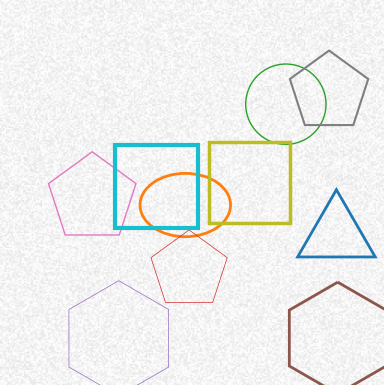[{"shape": "triangle", "thickness": 2, "radius": 0.58, "center": [0.874, 0.391]}, {"shape": "oval", "thickness": 2, "radius": 0.59, "center": [0.481, 0.467]}, {"shape": "circle", "thickness": 1, "radius": 0.52, "center": [0.742, 0.729]}, {"shape": "pentagon", "thickness": 0.5, "radius": 0.52, "center": [0.491, 0.299]}, {"shape": "hexagon", "thickness": 0.5, "radius": 0.75, "center": [0.309, 0.121]}, {"shape": "hexagon", "thickness": 2, "radius": 0.73, "center": [0.877, 0.122]}, {"shape": "pentagon", "thickness": 1, "radius": 0.6, "center": [0.24, 0.486]}, {"shape": "pentagon", "thickness": 1.5, "radius": 0.54, "center": [0.855, 0.762]}, {"shape": "square", "thickness": 2.5, "radius": 0.53, "center": [0.648, 0.525]}, {"shape": "square", "thickness": 3, "radius": 0.53, "center": [0.407, 0.516]}]